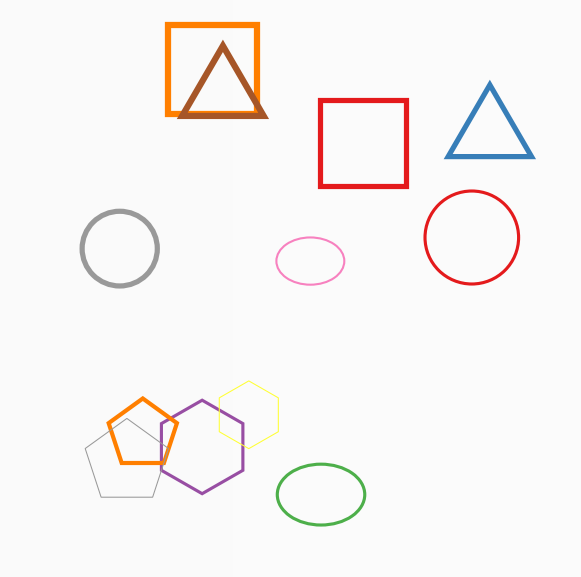[{"shape": "square", "thickness": 2.5, "radius": 0.37, "center": [0.624, 0.751]}, {"shape": "circle", "thickness": 1.5, "radius": 0.4, "center": [0.812, 0.588]}, {"shape": "triangle", "thickness": 2.5, "radius": 0.41, "center": [0.843, 0.769]}, {"shape": "oval", "thickness": 1.5, "radius": 0.38, "center": [0.552, 0.143]}, {"shape": "hexagon", "thickness": 1.5, "radius": 0.4, "center": [0.348, 0.225]}, {"shape": "pentagon", "thickness": 2, "radius": 0.31, "center": [0.246, 0.247]}, {"shape": "square", "thickness": 3, "radius": 0.38, "center": [0.366, 0.879]}, {"shape": "hexagon", "thickness": 0.5, "radius": 0.29, "center": [0.428, 0.281]}, {"shape": "triangle", "thickness": 3, "radius": 0.4, "center": [0.384, 0.839]}, {"shape": "oval", "thickness": 1, "radius": 0.29, "center": [0.534, 0.547]}, {"shape": "circle", "thickness": 2.5, "radius": 0.32, "center": [0.206, 0.569]}, {"shape": "pentagon", "thickness": 0.5, "radius": 0.38, "center": [0.218, 0.199]}]